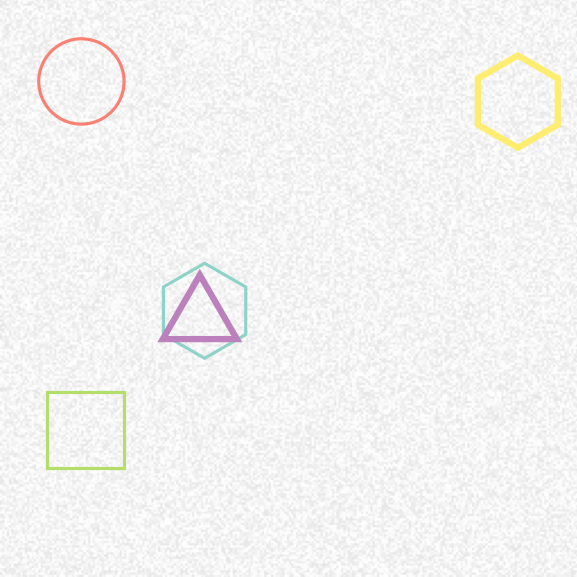[{"shape": "hexagon", "thickness": 1.5, "radius": 0.41, "center": [0.354, 0.461]}, {"shape": "circle", "thickness": 1.5, "radius": 0.37, "center": [0.141, 0.858]}, {"shape": "square", "thickness": 1.5, "radius": 0.33, "center": [0.148, 0.254]}, {"shape": "triangle", "thickness": 3, "radius": 0.37, "center": [0.346, 0.449]}, {"shape": "hexagon", "thickness": 3, "radius": 0.4, "center": [0.897, 0.823]}]